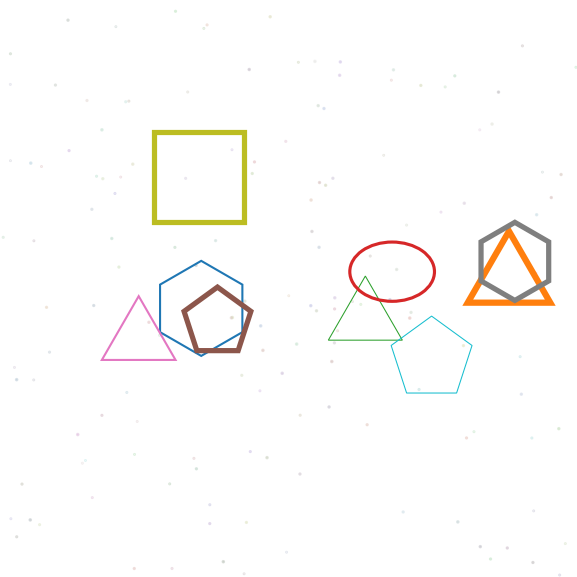[{"shape": "hexagon", "thickness": 1, "radius": 0.41, "center": [0.348, 0.465]}, {"shape": "triangle", "thickness": 3, "radius": 0.41, "center": [0.881, 0.516]}, {"shape": "triangle", "thickness": 0.5, "radius": 0.37, "center": [0.633, 0.447]}, {"shape": "oval", "thickness": 1.5, "radius": 0.37, "center": [0.679, 0.529]}, {"shape": "pentagon", "thickness": 2.5, "radius": 0.3, "center": [0.377, 0.441]}, {"shape": "triangle", "thickness": 1, "radius": 0.37, "center": [0.24, 0.413]}, {"shape": "hexagon", "thickness": 2.5, "radius": 0.34, "center": [0.892, 0.547]}, {"shape": "square", "thickness": 2.5, "radius": 0.39, "center": [0.344, 0.692]}, {"shape": "pentagon", "thickness": 0.5, "radius": 0.37, "center": [0.747, 0.378]}]